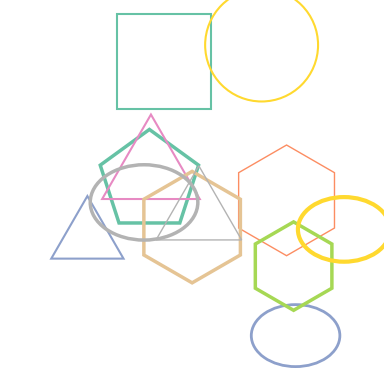[{"shape": "square", "thickness": 1.5, "radius": 0.61, "center": [0.427, 0.84]}, {"shape": "pentagon", "thickness": 2.5, "radius": 0.67, "center": [0.388, 0.529]}, {"shape": "hexagon", "thickness": 1, "radius": 0.72, "center": [0.744, 0.48]}, {"shape": "triangle", "thickness": 1.5, "radius": 0.54, "center": [0.227, 0.382]}, {"shape": "oval", "thickness": 2, "radius": 0.58, "center": [0.768, 0.128]}, {"shape": "triangle", "thickness": 1.5, "radius": 0.73, "center": [0.392, 0.556]}, {"shape": "hexagon", "thickness": 2.5, "radius": 0.57, "center": [0.763, 0.309]}, {"shape": "circle", "thickness": 1.5, "radius": 0.73, "center": [0.679, 0.883]}, {"shape": "oval", "thickness": 3, "radius": 0.6, "center": [0.894, 0.404]}, {"shape": "hexagon", "thickness": 2.5, "radius": 0.72, "center": [0.499, 0.41]}, {"shape": "oval", "thickness": 2.5, "radius": 0.7, "center": [0.374, 0.474]}, {"shape": "triangle", "thickness": 1, "radius": 0.64, "center": [0.516, 0.441]}]